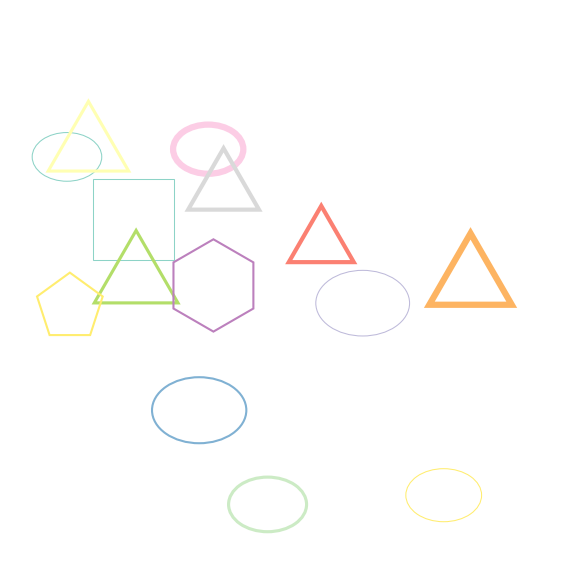[{"shape": "oval", "thickness": 0.5, "radius": 0.3, "center": [0.116, 0.727]}, {"shape": "square", "thickness": 0.5, "radius": 0.35, "center": [0.231, 0.619]}, {"shape": "triangle", "thickness": 1.5, "radius": 0.4, "center": [0.153, 0.743]}, {"shape": "oval", "thickness": 0.5, "radius": 0.41, "center": [0.628, 0.474]}, {"shape": "triangle", "thickness": 2, "radius": 0.32, "center": [0.556, 0.578]}, {"shape": "oval", "thickness": 1, "radius": 0.41, "center": [0.345, 0.289]}, {"shape": "triangle", "thickness": 3, "radius": 0.41, "center": [0.815, 0.513]}, {"shape": "triangle", "thickness": 1.5, "radius": 0.42, "center": [0.236, 0.516]}, {"shape": "oval", "thickness": 3, "radius": 0.3, "center": [0.361, 0.741]}, {"shape": "triangle", "thickness": 2, "radius": 0.35, "center": [0.387, 0.672]}, {"shape": "hexagon", "thickness": 1, "radius": 0.4, "center": [0.37, 0.505]}, {"shape": "oval", "thickness": 1.5, "radius": 0.34, "center": [0.463, 0.126]}, {"shape": "pentagon", "thickness": 1, "radius": 0.3, "center": [0.121, 0.467]}, {"shape": "oval", "thickness": 0.5, "radius": 0.33, "center": [0.768, 0.142]}]